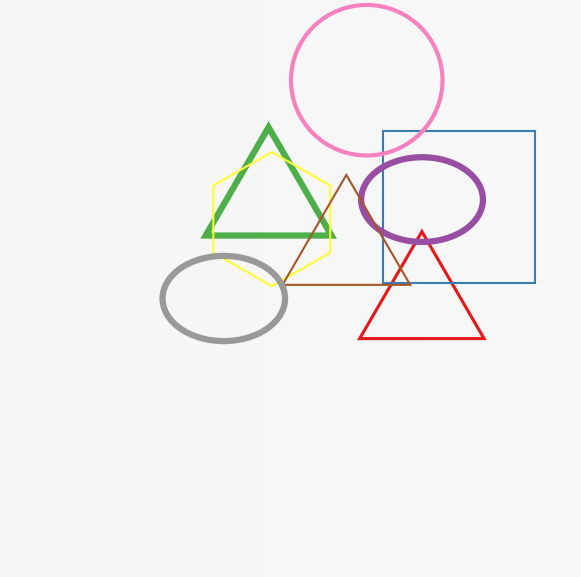[{"shape": "triangle", "thickness": 1.5, "radius": 0.62, "center": [0.726, 0.475]}, {"shape": "square", "thickness": 1, "radius": 0.66, "center": [0.79, 0.64]}, {"shape": "triangle", "thickness": 3, "radius": 0.63, "center": [0.462, 0.654]}, {"shape": "oval", "thickness": 3, "radius": 0.52, "center": [0.726, 0.654]}, {"shape": "hexagon", "thickness": 1, "radius": 0.58, "center": [0.468, 0.62]}, {"shape": "triangle", "thickness": 1, "radius": 0.63, "center": [0.596, 0.569]}, {"shape": "circle", "thickness": 2, "radius": 0.65, "center": [0.631, 0.86]}, {"shape": "oval", "thickness": 3, "radius": 0.53, "center": [0.385, 0.482]}]